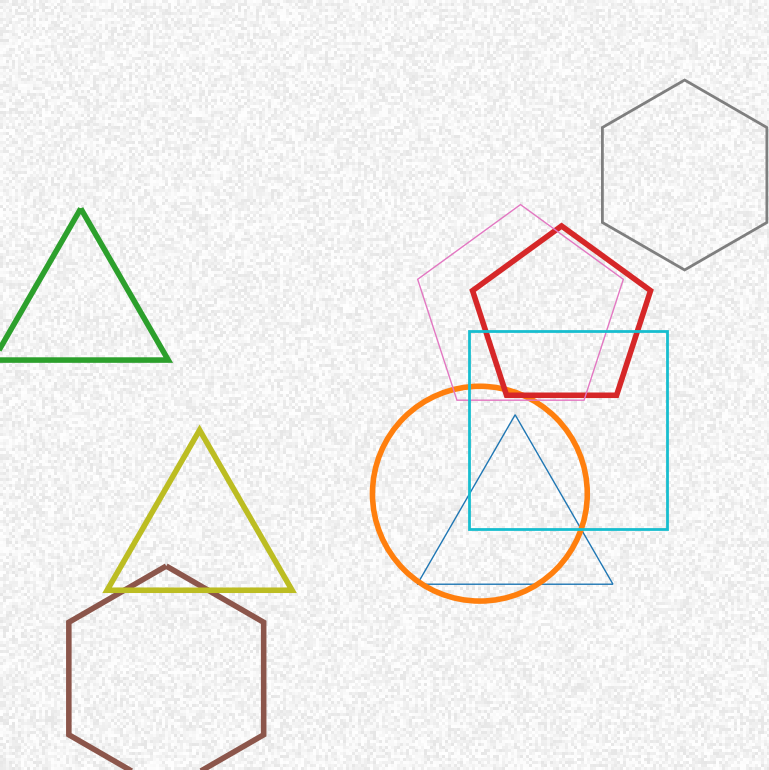[{"shape": "triangle", "thickness": 0.5, "radius": 0.73, "center": [0.669, 0.315]}, {"shape": "circle", "thickness": 2, "radius": 0.7, "center": [0.623, 0.359]}, {"shape": "triangle", "thickness": 2, "radius": 0.66, "center": [0.105, 0.598]}, {"shape": "pentagon", "thickness": 2, "radius": 0.61, "center": [0.729, 0.585]}, {"shape": "hexagon", "thickness": 2, "radius": 0.73, "center": [0.216, 0.119]}, {"shape": "pentagon", "thickness": 0.5, "radius": 0.7, "center": [0.676, 0.594]}, {"shape": "hexagon", "thickness": 1, "radius": 0.62, "center": [0.889, 0.773]}, {"shape": "triangle", "thickness": 2, "radius": 0.69, "center": [0.259, 0.303]}, {"shape": "square", "thickness": 1, "radius": 0.64, "center": [0.738, 0.442]}]